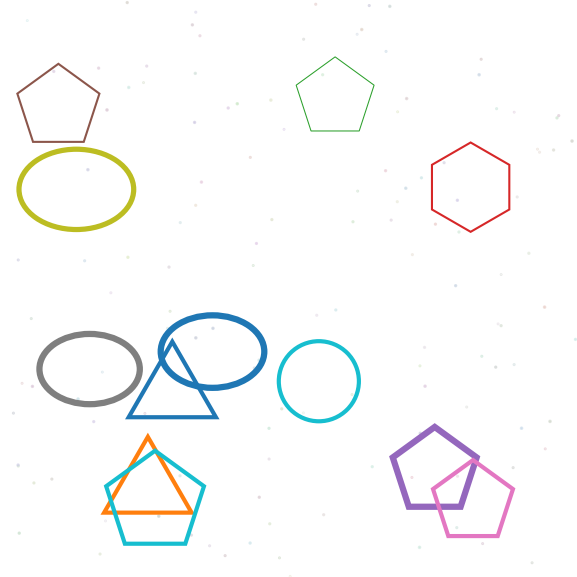[{"shape": "oval", "thickness": 3, "radius": 0.45, "center": [0.368, 0.39]}, {"shape": "triangle", "thickness": 2, "radius": 0.44, "center": [0.298, 0.32]}, {"shape": "triangle", "thickness": 2, "radius": 0.44, "center": [0.256, 0.155]}, {"shape": "pentagon", "thickness": 0.5, "radius": 0.35, "center": [0.58, 0.83]}, {"shape": "hexagon", "thickness": 1, "radius": 0.39, "center": [0.815, 0.675]}, {"shape": "pentagon", "thickness": 3, "radius": 0.38, "center": [0.753, 0.183]}, {"shape": "pentagon", "thickness": 1, "radius": 0.37, "center": [0.101, 0.814]}, {"shape": "pentagon", "thickness": 2, "radius": 0.36, "center": [0.819, 0.13]}, {"shape": "oval", "thickness": 3, "radius": 0.43, "center": [0.155, 0.36]}, {"shape": "oval", "thickness": 2.5, "radius": 0.5, "center": [0.132, 0.671]}, {"shape": "pentagon", "thickness": 2, "radius": 0.45, "center": [0.269, 0.13]}, {"shape": "circle", "thickness": 2, "radius": 0.35, "center": [0.552, 0.339]}]